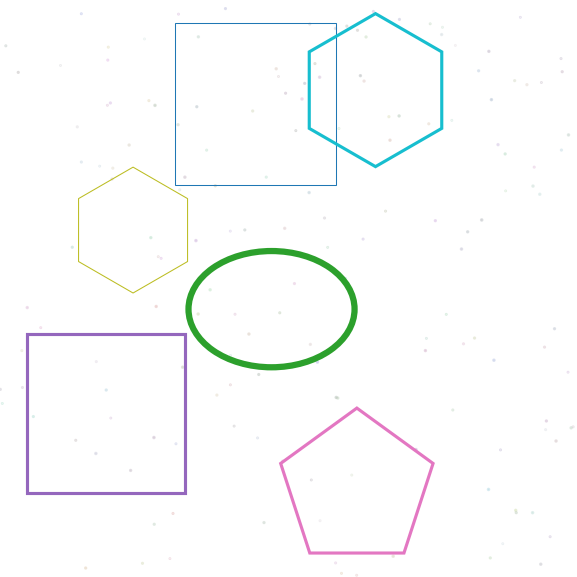[{"shape": "square", "thickness": 0.5, "radius": 0.7, "center": [0.442, 0.818]}, {"shape": "oval", "thickness": 3, "radius": 0.72, "center": [0.47, 0.464]}, {"shape": "square", "thickness": 1.5, "radius": 0.69, "center": [0.184, 0.283]}, {"shape": "pentagon", "thickness": 1.5, "radius": 0.69, "center": [0.618, 0.154]}, {"shape": "hexagon", "thickness": 0.5, "radius": 0.54, "center": [0.23, 0.601]}, {"shape": "hexagon", "thickness": 1.5, "radius": 0.66, "center": [0.65, 0.843]}]